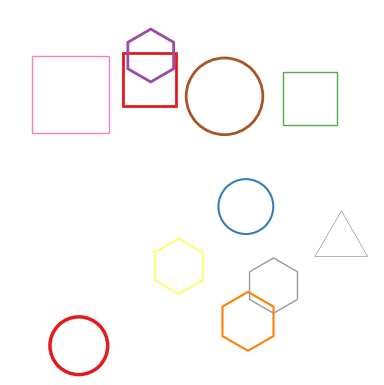[{"shape": "square", "thickness": 2, "radius": 0.34, "center": [0.388, 0.793]}, {"shape": "circle", "thickness": 2.5, "radius": 0.37, "center": [0.205, 0.102]}, {"shape": "circle", "thickness": 1.5, "radius": 0.36, "center": [0.639, 0.463]}, {"shape": "square", "thickness": 1, "radius": 0.35, "center": [0.805, 0.745]}, {"shape": "hexagon", "thickness": 2, "radius": 0.34, "center": [0.392, 0.856]}, {"shape": "hexagon", "thickness": 1.5, "radius": 0.38, "center": [0.644, 0.165]}, {"shape": "hexagon", "thickness": 1, "radius": 0.36, "center": [0.465, 0.308]}, {"shape": "circle", "thickness": 2, "radius": 0.5, "center": [0.583, 0.75]}, {"shape": "square", "thickness": 1, "radius": 0.5, "center": [0.183, 0.755]}, {"shape": "hexagon", "thickness": 1, "radius": 0.36, "center": [0.71, 0.258]}, {"shape": "triangle", "thickness": 0.5, "radius": 0.4, "center": [0.887, 0.373]}]